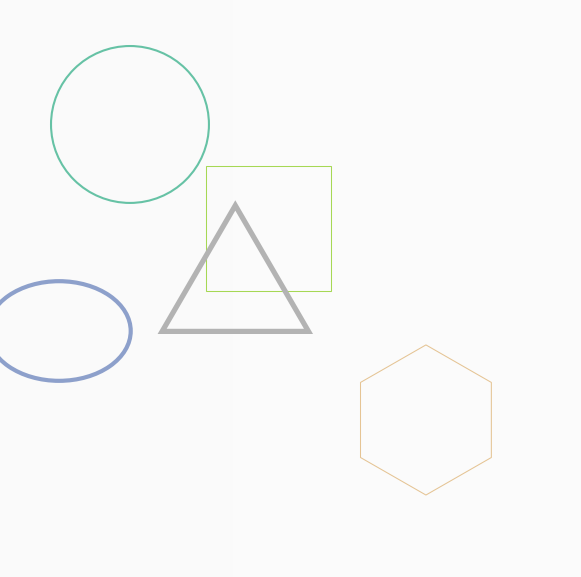[{"shape": "circle", "thickness": 1, "radius": 0.68, "center": [0.224, 0.784]}, {"shape": "oval", "thickness": 2, "radius": 0.62, "center": [0.102, 0.426]}, {"shape": "square", "thickness": 0.5, "radius": 0.54, "center": [0.462, 0.604]}, {"shape": "hexagon", "thickness": 0.5, "radius": 0.65, "center": [0.733, 0.272]}, {"shape": "triangle", "thickness": 2.5, "radius": 0.73, "center": [0.405, 0.498]}]